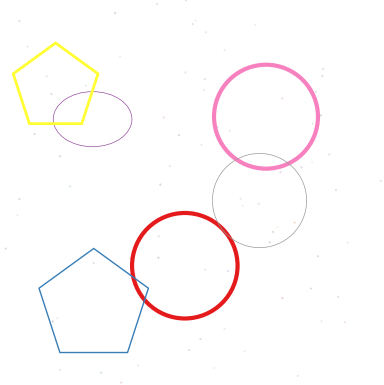[{"shape": "circle", "thickness": 3, "radius": 0.69, "center": [0.48, 0.31]}, {"shape": "pentagon", "thickness": 1, "radius": 0.75, "center": [0.243, 0.205]}, {"shape": "oval", "thickness": 0.5, "radius": 0.51, "center": [0.24, 0.69]}, {"shape": "pentagon", "thickness": 2, "radius": 0.58, "center": [0.144, 0.773]}, {"shape": "circle", "thickness": 3, "radius": 0.67, "center": [0.691, 0.697]}, {"shape": "circle", "thickness": 0.5, "radius": 0.61, "center": [0.674, 0.479]}]